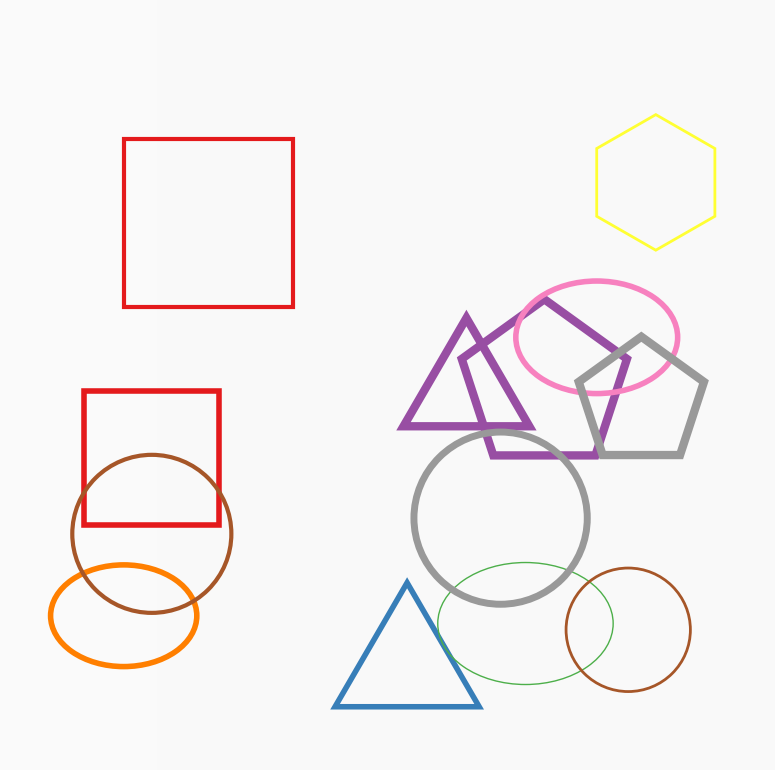[{"shape": "square", "thickness": 2, "radius": 0.44, "center": [0.195, 0.405]}, {"shape": "square", "thickness": 1.5, "radius": 0.55, "center": [0.269, 0.71]}, {"shape": "triangle", "thickness": 2, "radius": 0.54, "center": [0.525, 0.136]}, {"shape": "oval", "thickness": 0.5, "radius": 0.57, "center": [0.678, 0.19]}, {"shape": "pentagon", "thickness": 3, "radius": 0.56, "center": [0.702, 0.499]}, {"shape": "triangle", "thickness": 3, "radius": 0.47, "center": [0.602, 0.493]}, {"shape": "oval", "thickness": 2, "radius": 0.47, "center": [0.16, 0.2]}, {"shape": "hexagon", "thickness": 1, "radius": 0.44, "center": [0.846, 0.763]}, {"shape": "circle", "thickness": 1, "radius": 0.4, "center": [0.811, 0.182]}, {"shape": "circle", "thickness": 1.5, "radius": 0.51, "center": [0.196, 0.307]}, {"shape": "oval", "thickness": 2, "radius": 0.52, "center": [0.77, 0.562]}, {"shape": "circle", "thickness": 2.5, "radius": 0.56, "center": [0.646, 0.327]}, {"shape": "pentagon", "thickness": 3, "radius": 0.42, "center": [0.828, 0.478]}]